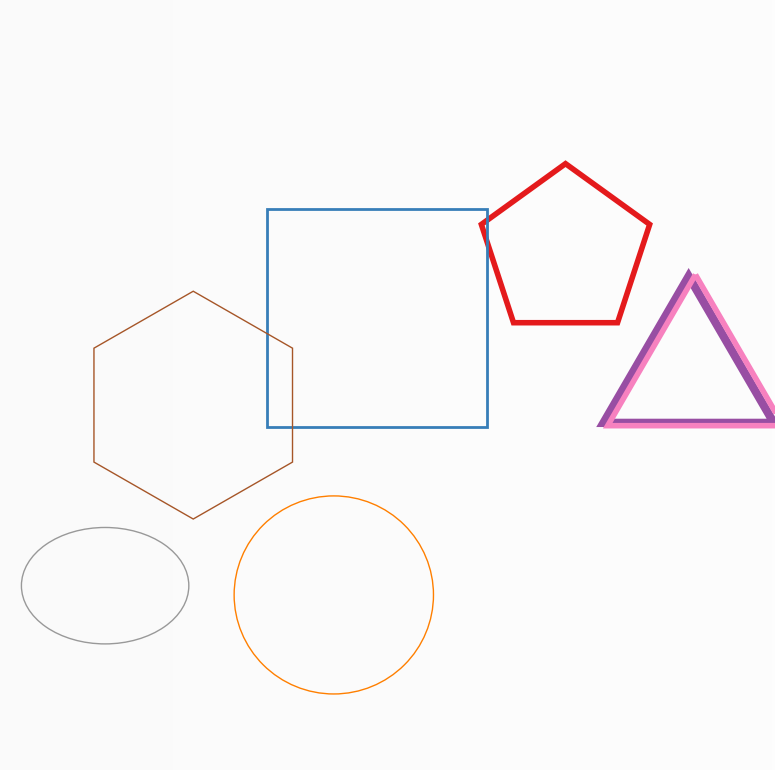[{"shape": "pentagon", "thickness": 2, "radius": 0.57, "center": [0.73, 0.673]}, {"shape": "square", "thickness": 1, "radius": 0.71, "center": [0.486, 0.587]}, {"shape": "triangle", "thickness": 3, "radius": 0.63, "center": [0.889, 0.514]}, {"shape": "circle", "thickness": 0.5, "radius": 0.64, "center": [0.431, 0.227]}, {"shape": "hexagon", "thickness": 0.5, "radius": 0.74, "center": [0.249, 0.474]}, {"shape": "triangle", "thickness": 2, "radius": 0.65, "center": [0.897, 0.513]}, {"shape": "oval", "thickness": 0.5, "radius": 0.54, "center": [0.136, 0.239]}]